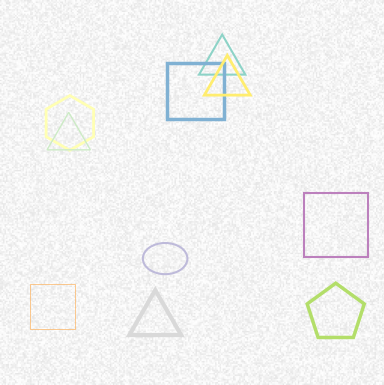[{"shape": "triangle", "thickness": 1.5, "radius": 0.35, "center": [0.577, 0.841]}, {"shape": "hexagon", "thickness": 2, "radius": 0.36, "center": [0.181, 0.681]}, {"shape": "oval", "thickness": 1.5, "radius": 0.29, "center": [0.429, 0.328]}, {"shape": "square", "thickness": 2.5, "radius": 0.37, "center": [0.507, 0.764]}, {"shape": "square", "thickness": 0.5, "radius": 0.29, "center": [0.136, 0.204]}, {"shape": "pentagon", "thickness": 2.5, "radius": 0.39, "center": [0.872, 0.187]}, {"shape": "triangle", "thickness": 3, "radius": 0.39, "center": [0.403, 0.169]}, {"shape": "square", "thickness": 1.5, "radius": 0.41, "center": [0.873, 0.416]}, {"shape": "triangle", "thickness": 1, "radius": 0.32, "center": [0.178, 0.643]}, {"shape": "triangle", "thickness": 2, "radius": 0.34, "center": [0.59, 0.787]}]